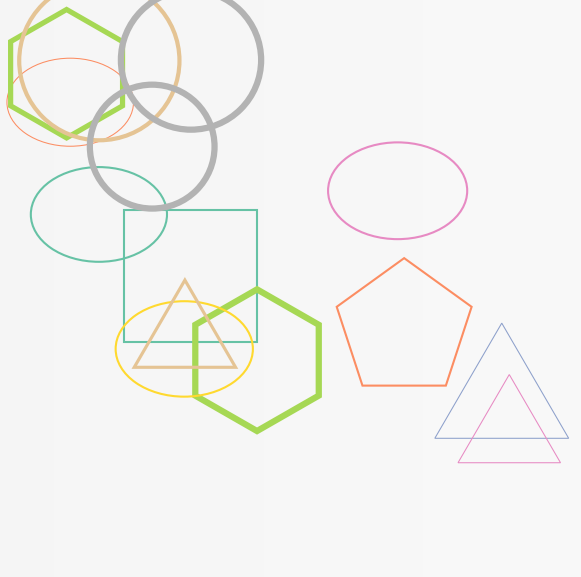[{"shape": "oval", "thickness": 1, "radius": 0.59, "center": [0.17, 0.628]}, {"shape": "square", "thickness": 1, "radius": 0.57, "center": [0.328, 0.52]}, {"shape": "pentagon", "thickness": 1, "radius": 0.61, "center": [0.695, 0.43]}, {"shape": "oval", "thickness": 0.5, "radius": 0.54, "center": [0.121, 0.822]}, {"shape": "triangle", "thickness": 0.5, "radius": 0.66, "center": [0.863, 0.307]}, {"shape": "triangle", "thickness": 0.5, "radius": 0.51, "center": [0.876, 0.249]}, {"shape": "oval", "thickness": 1, "radius": 0.6, "center": [0.684, 0.669]}, {"shape": "hexagon", "thickness": 2.5, "radius": 0.56, "center": [0.115, 0.871]}, {"shape": "hexagon", "thickness": 3, "radius": 0.61, "center": [0.442, 0.375]}, {"shape": "oval", "thickness": 1, "radius": 0.59, "center": [0.317, 0.395]}, {"shape": "triangle", "thickness": 1.5, "radius": 0.5, "center": [0.318, 0.413]}, {"shape": "circle", "thickness": 2, "radius": 0.69, "center": [0.171, 0.894]}, {"shape": "circle", "thickness": 3, "radius": 0.6, "center": [0.329, 0.895]}, {"shape": "circle", "thickness": 3, "radius": 0.54, "center": [0.262, 0.745]}]